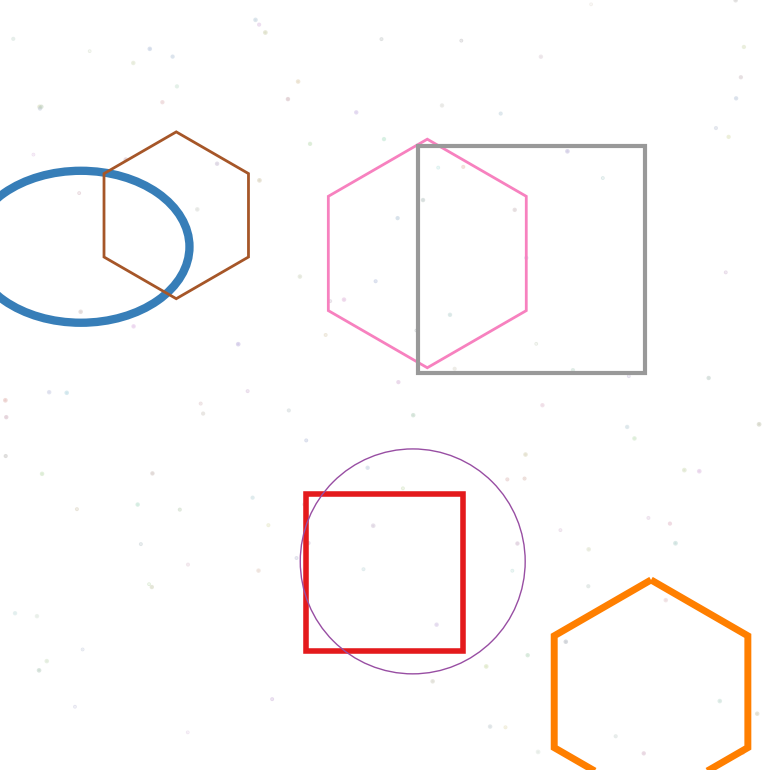[{"shape": "square", "thickness": 2, "radius": 0.51, "center": [0.5, 0.256]}, {"shape": "oval", "thickness": 3, "radius": 0.7, "center": [0.105, 0.68]}, {"shape": "circle", "thickness": 0.5, "radius": 0.73, "center": [0.536, 0.271]}, {"shape": "hexagon", "thickness": 2.5, "radius": 0.73, "center": [0.846, 0.102]}, {"shape": "hexagon", "thickness": 1, "radius": 0.54, "center": [0.229, 0.72]}, {"shape": "hexagon", "thickness": 1, "radius": 0.74, "center": [0.555, 0.671]}, {"shape": "square", "thickness": 1.5, "radius": 0.74, "center": [0.69, 0.663]}]